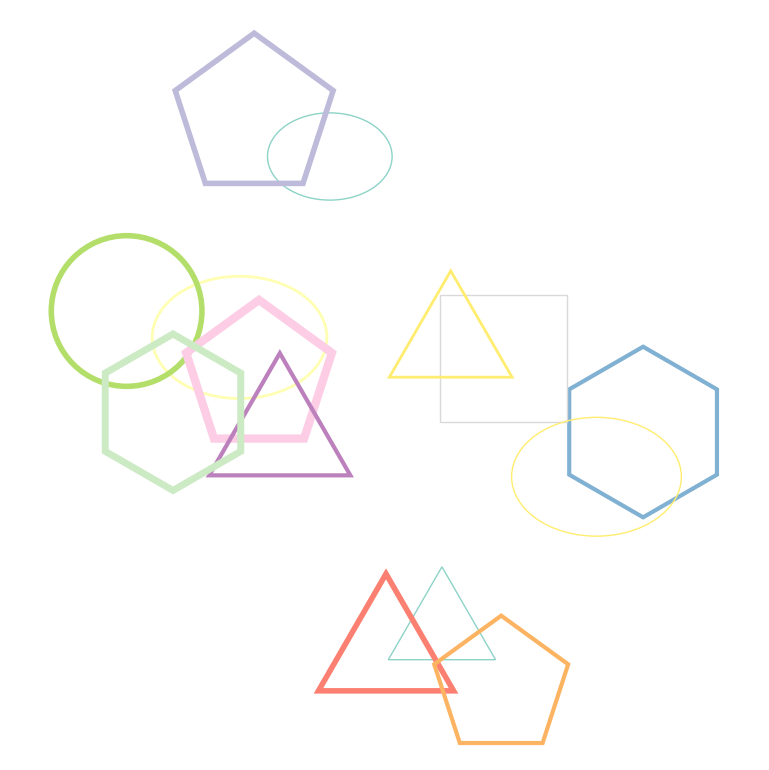[{"shape": "triangle", "thickness": 0.5, "radius": 0.4, "center": [0.574, 0.183]}, {"shape": "oval", "thickness": 0.5, "radius": 0.4, "center": [0.428, 0.797]}, {"shape": "oval", "thickness": 1, "radius": 0.57, "center": [0.311, 0.562]}, {"shape": "pentagon", "thickness": 2, "radius": 0.54, "center": [0.33, 0.849]}, {"shape": "triangle", "thickness": 2, "radius": 0.51, "center": [0.501, 0.153]}, {"shape": "hexagon", "thickness": 1.5, "radius": 0.55, "center": [0.835, 0.439]}, {"shape": "pentagon", "thickness": 1.5, "radius": 0.46, "center": [0.651, 0.109]}, {"shape": "circle", "thickness": 2, "radius": 0.49, "center": [0.164, 0.596]}, {"shape": "pentagon", "thickness": 3, "radius": 0.5, "center": [0.336, 0.511]}, {"shape": "square", "thickness": 0.5, "radius": 0.41, "center": [0.654, 0.535]}, {"shape": "triangle", "thickness": 1.5, "radius": 0.53, "center": [0.363, 0.436]}, {"shape": "hexagon", "thickness": 2.5, "radius": 0.51, "center": [0.225, 0.465]}, {"shape": "triangle", "thickness": 1, "radius": 0.46, "center": [0.585, 0.556]}, {"shape": "oval", "thickness": 0.5, "radius": 0.55, "center": [0.775, 0.381]}]